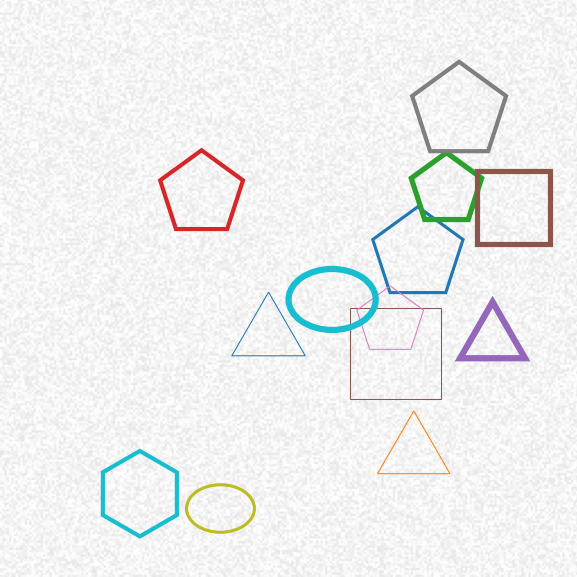[{"shape": "pentagon", "thickness": 1.5, "radius": 0.41, "center": [0.724, 0.559]}, {"shape": "triangle", "thickness": 0.5, "radius": 0.37, "center": [0.465, 0.42]}, {"shape": "triangle", "thickness": 0.5, "radius": 0.36, "center": [0.716, 0.215]}, {"shape": "pentagon", "thickness": 2.5, "radius": 0.32, "center": [0.773, 0.671]}, {"shape": "pentagon", "thickness": 2, "radius": 0.38, "center": [0.349, 0.664]}, {"shape": "triangle", "thickness": 3, "radius": 0.32, "center": [0.853, 0.411]}, {"shape": "square", "thickness": 0.5, "radius": 0.4, "center": [0.685, 0.387]}, {"shape": "square", "thickness": 2.5, "radius": 0.32, "center": [0.89, 0.64]}, {"shape": "pentagon", "thickness": 0.5, "radius": 0.3, "center": [0.676, 0.443]}, {"shape": "pentagon", "thickness": 2, "radius": 0.43, "center": [0.795, 0.807]}, {"shape": "oval", "thickness": 1.5, "radius": 0.29, "center": [0.382, 0.119]}, {"shape": "oval", "thickness": 3, "radius": 0.38, "center": [0.575, 0.481]}, {"shape": "hexagon", "thickness": 2, "radius": 0.37, "center": [0.242, 0.144]}]